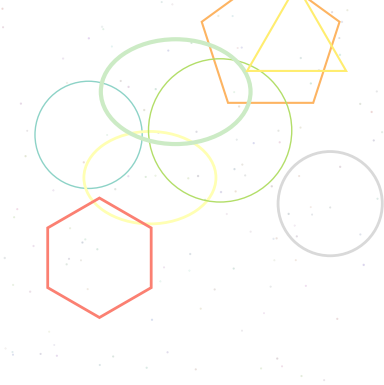[{"shape": "circle", "thickness": 1, "radius": 0.7, "center": [0.23, 0.65]}, {"shape": "oval", "thickness": 2, "radius": 0.86, "center": [0.389, 0.538]}, {"shape": "hexagon", "thickness": 2, "radius": 0.78, "center": [0.258, 0.33]}, {"shape": "pentagon", "thickness": 1.5, "radius": 0.94, "center": [0.703, 0.885]}, {"shape": "circle", "thickness": 1, "radius": 0.93, "center": [0.572, 0.661]}, {"shape": "circle", "thickness": 2, "radius": 0.68, "center": [0.858, 0.471]}, {"shape": "oval", "thickness": 3, "radius": 0.97, "center": [0.456, 0.762]}, {"shape": "triangle", "thickness": 1.5, "radius": 0.74, "center": [0.771, 0.89]}]